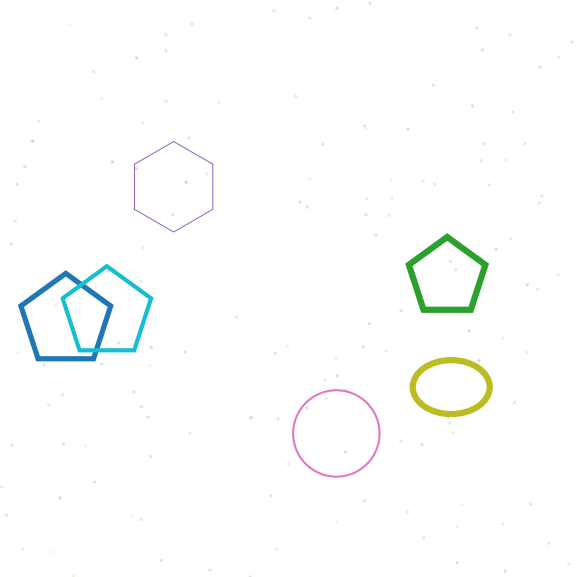[{"shape": "pentagon", "thickness": 2.5, "radius": 0.41, "center": [0.114, 0.444]}, {"shape": "pentagon", "thickness": 3, "radius": 0.35, "center": [0.774, 0.519]}, {"shape": "hexagon", "thickness": 0.5, "radius": 0.39, "center": [0.301, 0.676]}, {"shape": "circle", "thickness": 1, "radius": 0.37, "center": [0.582, 0.249]}, {"shape": "oval", "thickness": 3, "radius": 0.33, "center": [0.781, 0.329]}, {"shape": "pentagon", "thickness": 2, "radius": 0.4, "center": [0.185, 0.458]}]